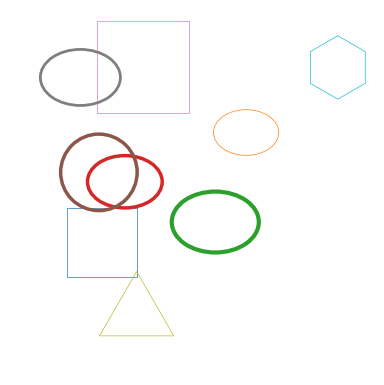[{"shape": "square", "thickness": 0.5, "radius": 0.45, "center": [0.265, 0.37]}, {"shape": "oval", "thickness": 0.5, "radius": 0.42, "center": [0.639, 0.656]}, {"shape": "oval", "thickness": 3, "radius": 0.57, "center": [0.559, 0.423]}, {"shape": "oval", "thickness": 2.5, "radius": 0.49, "center": [0.324, 0.528]}, {"shape": "circle", "thickness": 2.5, "radius": 0.5, "center": [0.257, 0.552]}, {"shape": "square", "thickness": 0.5, "radius": 0.59, "center": [0.371, 0.826]}, {"shape": "oval", "thickness": 2, "radius": 0.52, "center": [0.209, 0.799]}, {"shape": "triangle", "thickness": 0.5, "radius": 0.56, "center": [0.355, 0.183]}, {"shape": "hexagon", "thickness": 0.5, "radius": 0.41, "center": [0.877, 0.825]}]